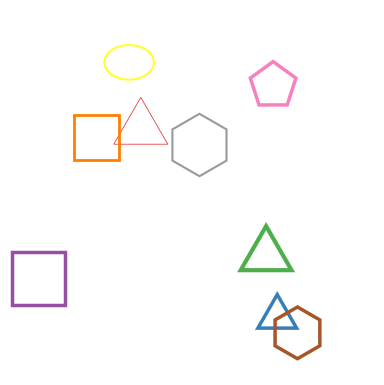[{"shape": "triangle", "thickness": 0.5, "radius": 0.4, "center": [0.366, 0.666]}, {"shape": "triangle", "thickness": 2.5, "radius": 0.29, "center": [0.72, 0.177]}, {"shape": "triangle", "thickness": 3, "radius": 0.38, "center": [0.691, 0.336]}, {"shape": "square", "thickness": 2.5, "radius": 0.34, "center": [0.1, 0.276]}, {"shape": "square", "thickness": 2, "radius": 0.29, "center": [0.251, 0.643]}, {"shape": "oval", "thickness": 1.5, "radius": 0.32, "center": [0.335, 0.838]}, {"shape": "hexagon", "thickness": 2.5, "radius": 0.34, "center": [0.773, 0.135]}, {"shape": "pentagon", "thickness": 2.5, "radius": 0.31, "center": [0.709, 0.778]}, {"shape": "hexagon", "thickness": 1.5, "radius": 0.41, "center": [0.518, 0.623]}]